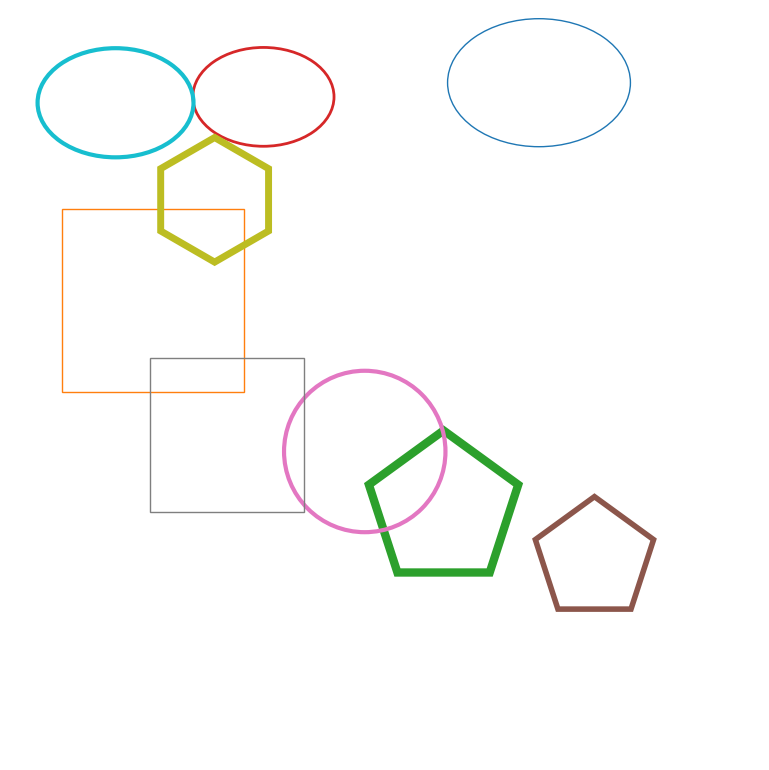[{"shape": "oval", "thickness": 0.5, "radius": 0.59, "center": [0.7, 0.893]}, {"shape": "square", "thickness": 0.5, "radius": 0.59, "center": [0.198, 0.61]}, {"shape": "pentagon", "thickness": 3, "radius": 0.51, "center": [0.576, 0.339]}, {"shape": "oval", "thickness": 1, "radius": 0.46, "center": [0.342, 0.874]}, {"shape": "pentagon", "thickness": 2, "radius": 0.4, "center": [0.772, 0.274]}, {"shape": "circle", "thickness": 1.5, "radius": 0.52, "center": [0.474, 0.414]}, {"shape": "square", "thickness": 0.5, "radius": 0.5, "center": [0.294, 0.435]}, {"shape": "hexagon", "thickness": 2.5, "radius": 0.4, "center": [0.279, 0.74]}, {"shape": "oval", "thickness": 1.5, "radius": 0.51, "center": [0.15, 0.867]}]